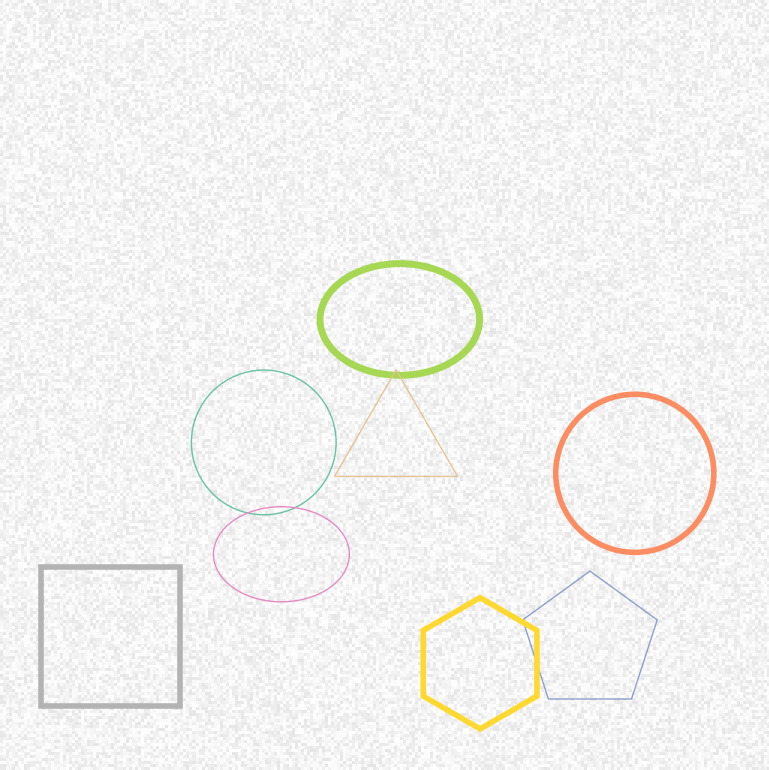[{"shape": "circle", "thickness": 0.5, "radius": 0.47, "center": [0.343, 0.425]}, {"shape": "circle", "thickness": 2, "radius": 0.51, "center": [0.824, 0.385]}, {"shape": "pentagon", "thickness": 0.5, "radius": 0.46, "center": [0.766, 0.167]}, {"shape": "oval", "thickness": 0.5, "radius": 0.44, "center": [0.365, 0.28]}, {"shape": "oval", "thickness": 2.5, "radius": 0.52, "center": [0.519, 0.585]}, {"shape": "hexagon", "thickness": 2, "radius": 0.43, "center": [0.623, 0.139]}, {"shape": "triangle", "thickness": 0.5, "radius": 0.46, "center": [0.514, 0.427]}, {"shape": "square", "thickness": 2, "radius": 0.45, "center": [0.144, 0.174]}]